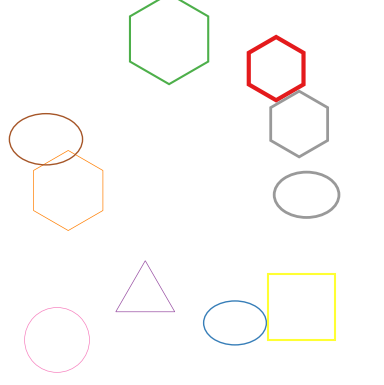[{"shape": "hexagon", "thickness": 3, "radius": 0.41, "center": [0.717, 0.822]}, {"shape": "oval", "thickness": 1, "radius": 0.41, "center": [0.61, 0.161]}, {"shape": "hexagon", "thickness": 1.5, "radius": 0.59, "center": [0.439, 0.899]}, {"shape": "triangle", "thickness": 0.5, "radius": 0.44, "center": [0.377, 0.234]}, {"shape": "hexagon", "thickness": 0.5, "radius": 0.52, "center": [0.177, 0.505]}, {"shape": "square", "thickness": 1.5, "radius": 0.43, "center": [0.783, 0.202]}, {"shape": "oval", "thickness": 1, "radius": 0.48, "center": [0.119, 0.638]}, {"shape": "circle", "thickness": 0.5, "radius": 0.42, "center": [0.148, 0.117]}, {"shape": "hexagon", "thickness": 2, "radius": 0.43, "center": [0.777, 0.678]}, {"shape": "oval", "thickness": 2, "radius": 0.42, "center": [0.796, 0.494]}]